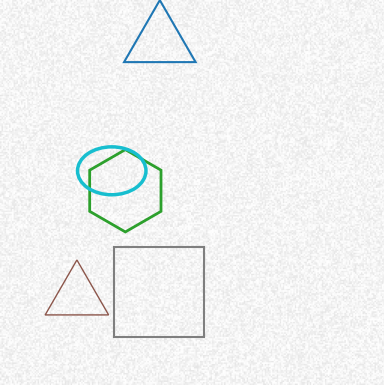[{"shape": "triangle", "thickness": 1.5, "radius": 0.54, "center": [0.415, 0.892]}, {"shape": "hexagon", "thickness": 2, "radius": 0.53, "center": [0.326, 0.505]}, {"shape": "triangle", "thickness": 1, "radius": 0.48, "center": [0.2, 0.23]}, {"shape": "square", "thickness": 1.5, "radius": 0.59, "center": [0.413, 0.242]}, {"shape": "oval", "thickness": 2.5, "radius": 0.44, "center": [0.29, 0.556]}]